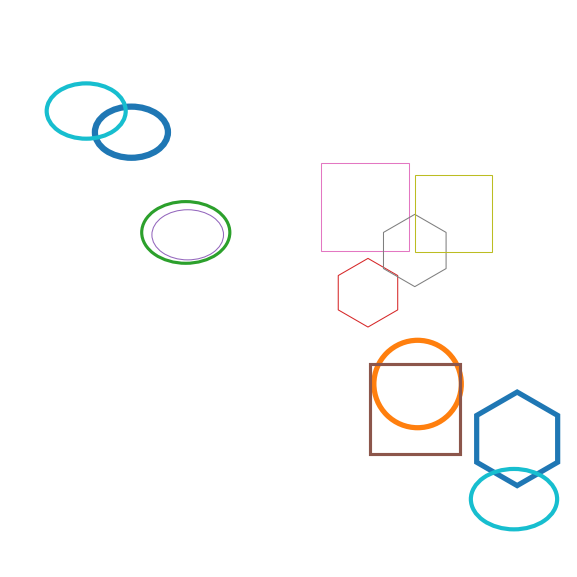[{"shape": "oval", "thickness": 3, "radius": 0.32, "center": [0.228, 0.77]}, {"shape": "hexagon", "thickness": 2.5, "radius": 0.4, "center": [0.896, 0.239]}, {"shape": "circle", "thickness": 2.5, "radius": 0.38, "center": [0.723, 0.334]}, {"shape": "oval", "thickness": 1.5, "radius": 0.38, "center": [0.322, 0.597]}, {"shape": "hexagon", "thickness": 0.5, "radius": 0.3, "center": [0.637, 0.492]}, {"shape": "oval", "thickness": 0.5, "radius": 0.31, "center": [0.325, 0.593]}, {"shape": "square", "thickness": 1.5, "radius": 0.39, "center": [0.719, 0.291]}, {"shape": "square", "thickness": 0.5, "radius": 0.38, "center": [0.633, 0.641]}, {"shape": "hexagon", "thickness": 0.5, "radius": 0.31, "center": [0.718, 0.565]}, {"shape": "square", "thickness": 0.5, "radius": 0.34, "center": [0.785, 0.629]}, {"shape": "oval", "thickness": 2, "radius": 0.34, "center": [0.149, 0.807]}, {"shape": "oval", "thickness": 2, "radius": 0.37, "center": [0.89, 0.135]}]